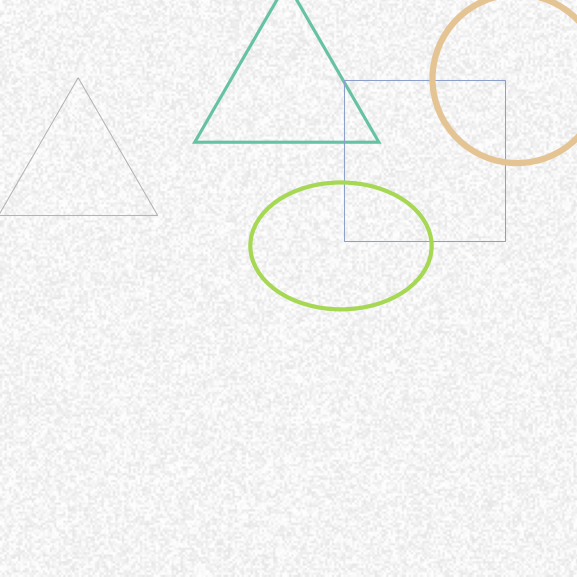[{"shape": "triangle", "thickness": 1.5, "radius": 0.92, "center": [0.497, 0.845]}, {"shape": "square", "thickness": 0.5, "radius": 0.7, "center": [0.735, 0.721]}, {"shape": "oval", "thickness": 2, "radius": 0.78, "center": [0.59, 0.573]}, {"shape": "circle", "thickness": 3, "radius": 0.73, "center": [0.895, 0.863]}, {"shape": "triangle", "thickness": 0.5, "radius": 0.8, "center": [0.135, 0.705]}]